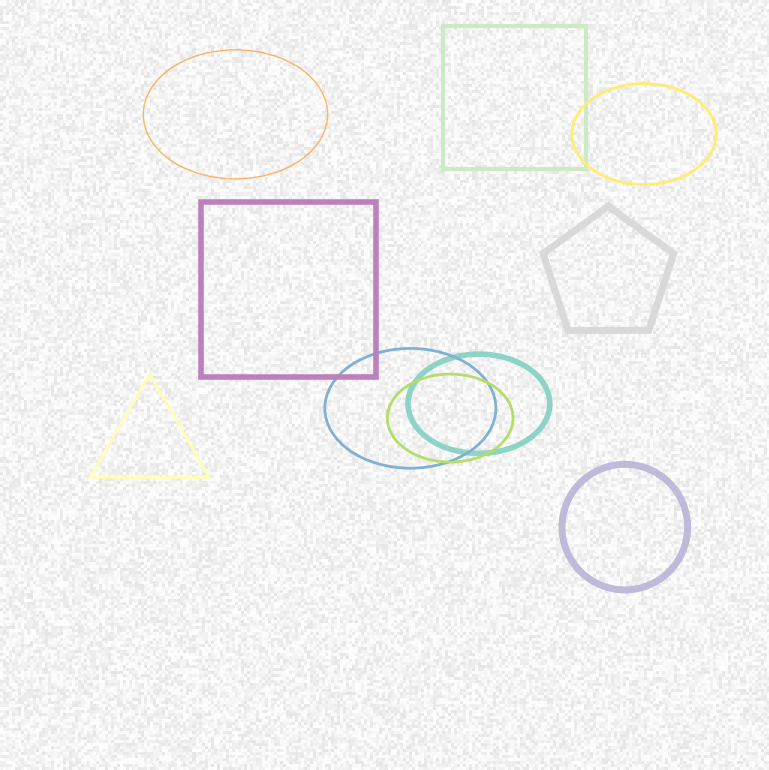[{"shape": "oval", "thickness": 2, "radius": 0.46, "center": [0.622, 0.476]}, {"shape": "triangle", "thickness": 1, "radius": 0.45, "center": [0.194, 0.425]}, {"shape": "circle", "thickness": 2.5, "radius": 0.41, "center": [0.811, 0.315]}, {"shape": "oval", "thickness": 1, "radius": 0.56, "center": [0.533, 0.47]}, {"shape": "oval", "thickness": 0.5, "radius": 0.6, "center": [0.306, 0.851]}, {"shape": "oval", "thickness": 1, "radius": 0.41, "center": [0.585, 0.457]}, {"shape": "pentagon", "thickness": 2.5, "radius": 0.45, "center": [0.79, 0.643]}, {"shape": "square", "thickness": 2, "radius": 0.57, "center": [0.374, 0.624]}, {"shape": "square", "thickness": 1.5, "radius": 0.46, "center": [0.668, 0.874]}, {"shape": "oval", "thickness": 1, "radius": 0.47, "center": [0.836, 0.826]}]